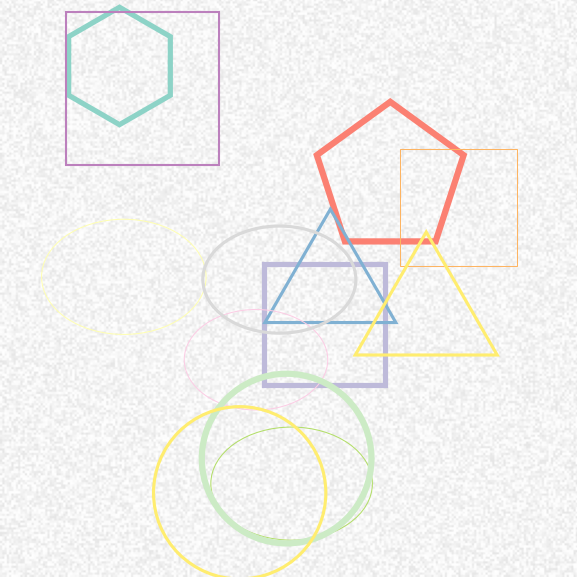[{"shape": "hexagon", "thickness": 2.5, "radius": 0.51, "center": [0.207, 0.885]}, {"shape": "oval", "thickness": 0.5, "radius": 0.71, "center": [0.214, 0.52]}, {"shape": "square", "thickness": 2.5, "radius": 0.52, "center": [0.562, 0.437]}, {"shape": "pentagon", "thickness": 3, "radius": 0.67, "center": [0.676, 0.689]}, {"shape": "triangle", "thickness": 1.5, "radius": 0.65, "center": [0.572, 0.506]}, {"shape": "square", "thickness": 0.5, "radius": 0.5, "center": [0.794, 0.64]}, {"shape": "oval", "thickness": 0.5, "radius": 0.7, "center": [0.505, 0.162]}, {"shape": "oval", "thickness": 0.5, "radius": 0.62, "center": [0.443, 0.376]}, {"shape": "oval", "thickness": 1.5, "radius": 0.66, "center": [0.484, 0.515]}, {"shape": "square", "thickness": 1, "radius": 0.66, "center": [0.247, 0.846]}, {"shape": "circle", "thickness": 3, "radius": 0.73, "center": [0.496, 0.205]}, {"shape": "circle", "thickness": 1.5, "radius": 0.75, "center": [0.415, 0.146]}, {"shape": "triangle", "thickness": 1.5, "radius": 0.71, "center": [0.738, 0.455]}]